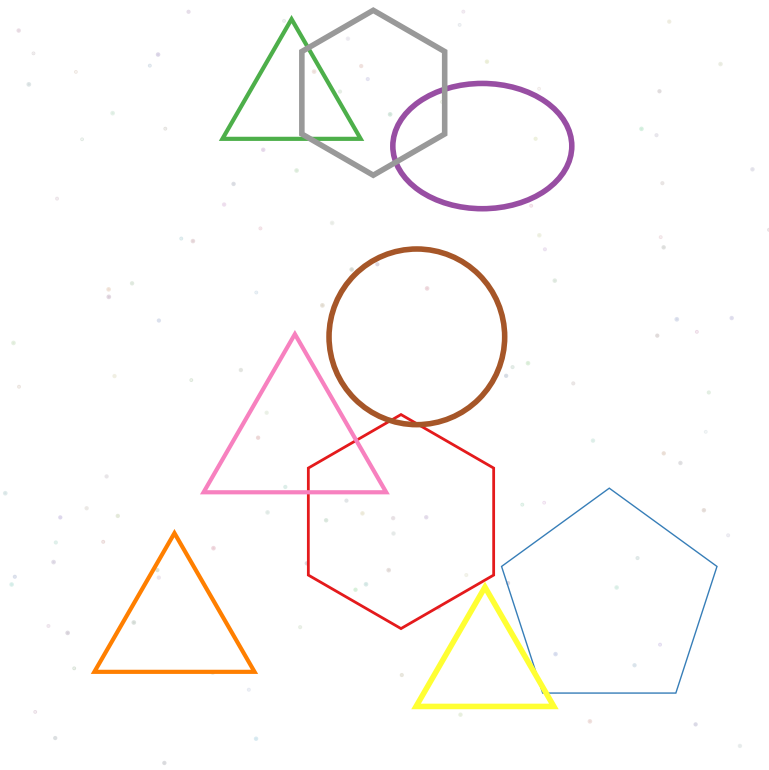[{"shape": "hexagon", "thickness": 1, "radius": 0.69, "center": [0.521, 0.323]}, {"shape": "pentagon", "thickness": 0.5, "radius": 0.74, "center": [0.791, 0.219]}, {"shape": "triangle", "thickness": 1.5, "radius": 0.52, "center": [0.379, 0.872]}, {"shape": "oval", "thickness": 2, "radius": 0.58, "center": [0.626, 0.81]}, {"shape": "triangle", "thickness": 1.5, "radius": 0.6, "center": [0.227, 0.188]}, {"shape": "triangle", "thickness": 2, "radius": 0.52, "center": [0.63, 0.134]}, {"shape": "circle", "thickness": 2, "radius": 0.57, "center": [0.541, 0.563]}, {"shape": "triangle", "thickness": 1.5, "radius": 0.68, "center": [0.383, 0.429]}, {"shape": "hexagon", "thickness": 2, "radius": 0.54, "center": [0.485, 0.88]}]